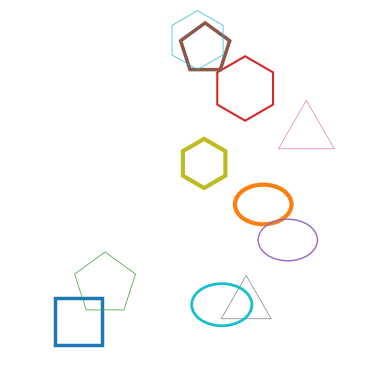[{"shape": "square", "thickness": 2.5, "radius": 0.3, "center": [0.204, 0.165]}, {"shape": "oval", "thickness": 3, "radius": 0.37, "center": [0.684, 0.469]}, {"shape": "pentagon", "thickness": 0.5, "radius": 0.42, "center": [0.273, 0.262]}, {"shape": "hexagon", "thickness": 1.5, "radius": 0.42, "center": [0.637, 0.77]}, {"shape": "oval", "thickness": 1, "radius": 0.38, "center": [0.748, 0.377]}, {"shape": "pentagon", "thickness": 2.5, "radius": 0.34, "center": [0.533, 0.873]}, {"shape": "triangle", "thickness": 0.5, "radius": 0.42, "center": [0.796, 0.655]}, {"shape": "triangle", "thickness": 0.5, "radius": 0.37, "center": [0.639, 0.21]}, {"shape": "hexagon", "thickness": 3, "radius": 0.32, "center": [0.53, 0.575]}, {"shape": "hexagon", "thickness": 0.5, "radius": 0.38, "center": [0.513, 0.896]}, {"shape": "oval", "thickness": 2, "radius": 0.39, "center": [0.576, 0.209]}]